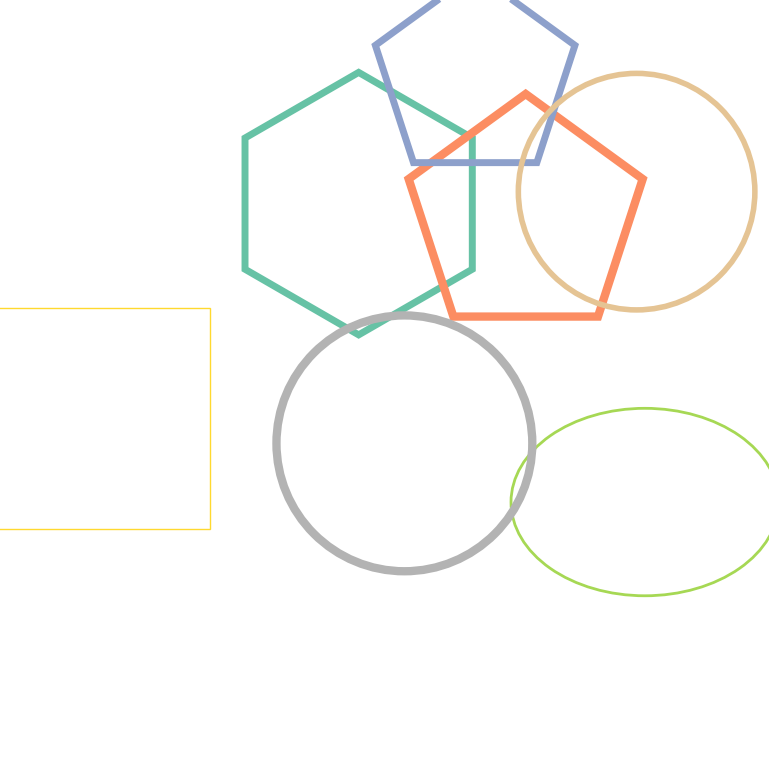[{"shape": "hexagon", "thickness": 2.5, "radius": 0.85, "center": [0.466, 0.736]}, {"shape": "pentagon", "thickness": 3, "radius": 0.8, "center": [0.683, 0.718]}, {"shape": "pentagon", "thickness": 2.5, "radius": 0.68, "center": [0.617, 0.899]}, {"shape": "oval", "thickness": 1, "radius": 0.87, "center": [0.838, 0.348]}, {"shape": "square", "thickness": 0.5, "radius": 0.72, "center": [0.13, 0.457]}, {"shape": "circle", "thickness": 2, "radius": 0.77, "center": [0.827, 0.751]}, {"shape": "circle", "thickness": 3, "radius": 0.83, "center": [0.525, 0.424]}]